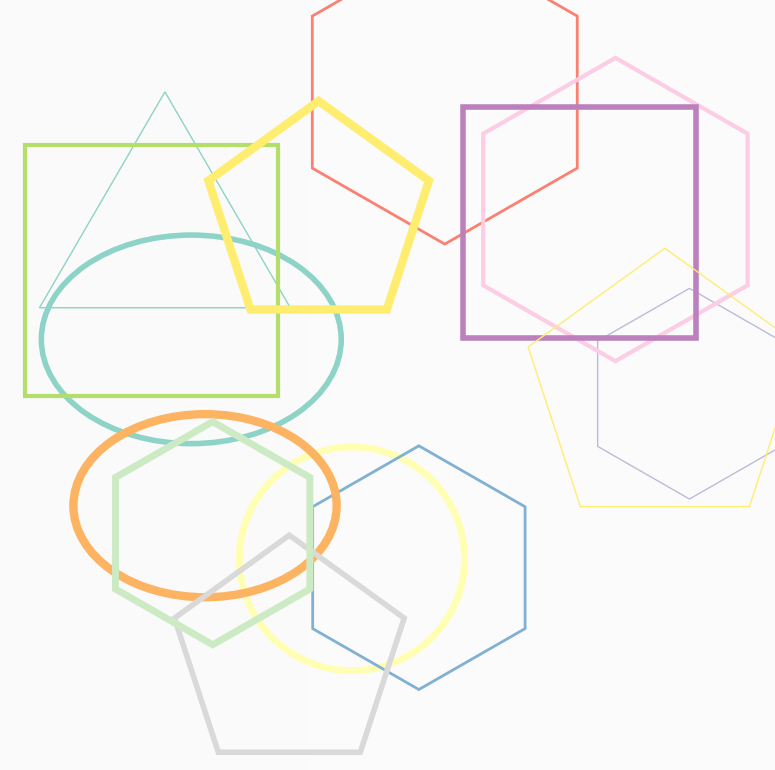[{"shape": "triangle", "thickness": 0.5, "radius": 0.93, "center": [0.213, 0.694]}, {"shape": "oval", "thickness": 2, "radius": 0.97, "center": [0.247, 0.559]}, {"shape": "circle", "thickness": 2.5, "radius": 0.73, "center": [0.454, 0.274]}, {"shape": "hexagon", "thickness": 0.5, "radius": 0.68, "center": [0.89, 0.489]}, {"shape": "hexagon", "thickness": 1, "radius": 0.99, "center": [0.574, 0.88]}, {"shape": "hexagon", "thickness": 1, "radius": 0.79, "center": [0.54, 0.263]}, {"shape": "oval", "thickness": 3, "radius": 0.85, "center": [0.265, 0.343]}, {"shape": "square", "thickness": 1.5, "radius": 0.82, "center": [0.196, 0.649]}, {"shape": "hexagon", "thickness": 1.5, "radius": 0.98, "center": [0.794, 0.728]}, {"shape": "pentagon", "thickness": 2, "radius": 0.78, "center": [0.373, 0.149]}, {"shape": "square", "thickness": 2, "radius": 0.75, "center": [0.748, 0.71]}, {"shape": "hexagon", "thickness": 2.5, "radius": 0.72, "center": [0.274, 0.308]}, {"shape": "pentagon", "thickness": 3, "radius": 0.75, "center": [0.411, 0.719]}, {"shape": "pentagon", "thickness": 0.5, "radius": 0.93, "center": [0.858, 0.492]}]